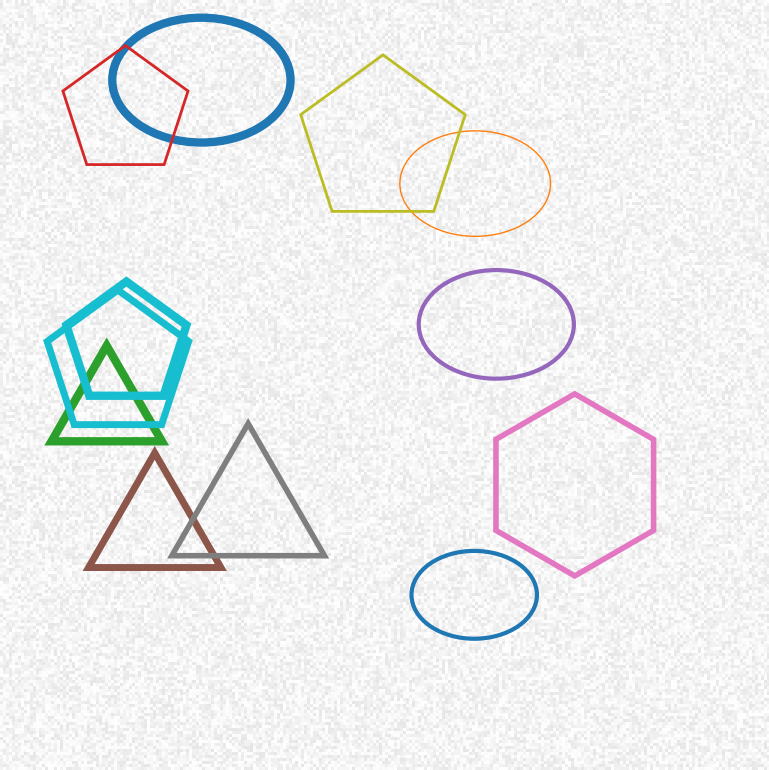[{"shape": "oval", "thickness": 1.5, "radius": 0.41, "center": [0.616, 0.227]}, {"shape": "oval", "thickness": 3, "radius": 0.58, "center": [0.262, 0.896]}, {"shape": "oval", "thickness": 0.5, "radius": 0.49, "center": [0.617, 0.762]}, {"shape": "triangle", "thickness": 3, "radius": 0.41, "center": [0.139, 0.468]}, {"shape": "pentagon", "thickness": 1, "radius": 0.43, "center": [0.163, 0.855]}, {"shape": "oval", "thickness": 1.5, "radius": 0.5, "center": [0.645, 0.579]}, {"shape": "triangle", "thickness": 2.5, "radius": 0.5, "center": [0.201, 0.313]}, {"shape": "hexagon", "thickness": 2, "radius": 0.59, "center": [0.746, 0.37]}, {"shape": "triangle", "thickness": 2, "radius": 0.57, "center": [0.322, 0.336]}, {"shape": "pentagon", "thickness": 1, "radius": 0.56, "center": [0.497, 0.816]}, {"shape": "pentagon", "thickness": 2.5, "radius": 0.48, "center": [0.153, 0.527]}, {"shape": "pentagon", "thickness": 3, "radius": 0.41, "center": [0.164, 0.552]}]